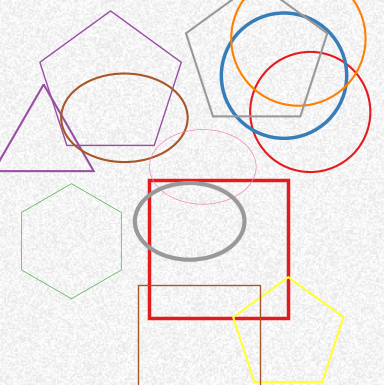[{"shape": "square", "thickness": 2.5, "radius": 0.9, "center": [0.568, 0.353]}, {"shape": "circle", "thickness": 1.5, "radius": 0.78, "center": [0.806, 0.709]}, {"shape": "circle", "thickness": 2.5, "radius": 0.81, "center": [0.738, 0.803]}, {"shape": "hexagon", "thickness": 0.5, "radius": 0.75, "center": [0.186, 0.373]}, {"shape": "pentagon", "thickness": 1, "radius": 0.97, "center": [0.287, 0.779]}, {"shape": "triangle", "thickness": 1.5, "radius": 0.75, "center": [0.113, 0.631]}, {"shape": "circle", "thickness": 1.5, "radius": 0.87, "center": [0.775, 0.9]}, {"shape": "pentagon", "thickness": 1.5, "radius": 0.75, "center": [0.749, 0.13]}, {"shape": "oval", "thickness": 1.5, "radius": 0.82, "center": [0.323, 0.694]}, {"shape": "square", "thickness": 1, "radius": 0.79, "center": [0.517, 0.101]}, {"shape": "oval", "thickness": 0.5, "radius": 0.69, "center": [0.527, 0.567]}, {"shape": "oval", "thickness": 3, "radius": 0.71, "center": [0.493, 0.425]}, {"shape": "pentagon", "thickness": 1.5, "radius": 0.97, "center": [0.667, 0.854]}]